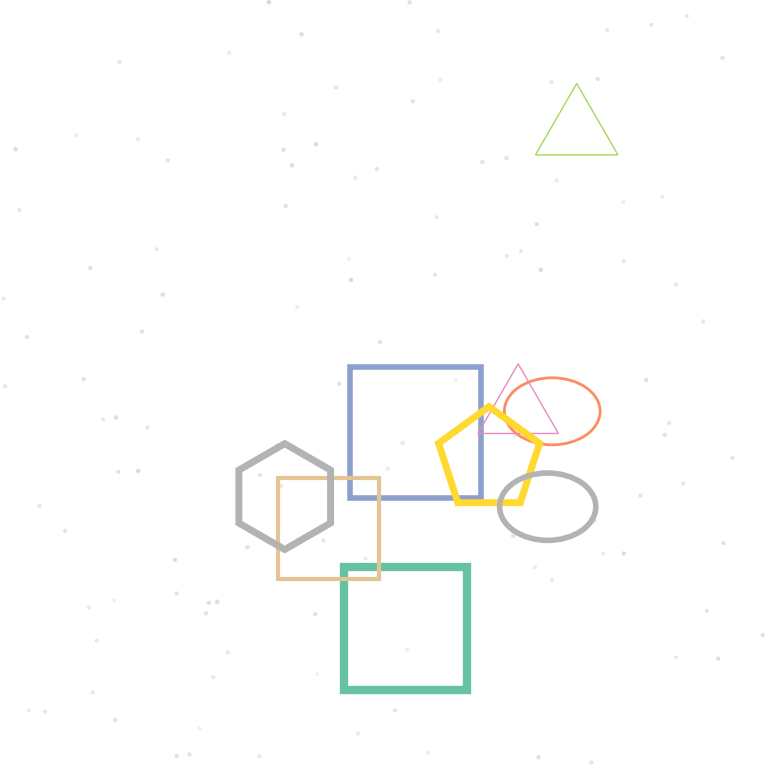[{"shape": "square", "thickness": 3, "radius": 0.4, "center": [0.527, 0.184]}, {"shape": "oval", "thickness": 1, "radius": 0.31, "center": [0.717, 0.466]}, {"shape": "square", "thickness": 2, "radius": 0.43, "center": [0.54, 0.438]}, {"shape": "triangle", "thickness": 0.5, "radius": 0.3, "center": [0.673, 0.467]}, {"shape": "triangle", "thickness": 0.5, "radius": 0.31, "center": [0.749, 0.83]}, {"shape": "pentagon", "thickness": 2.5, "radius": 0.34, "center": [0.635, 0.403]}, {"shape": "square", "thickness": 1.5, "radius": 0.33, "center": [0.426, 0.314]}, {"shape": "hexagon", "thickness": 2.5, "radius": 0.34, "center": [0.37, 0.355]}, {"shape": "oval", "thickness": 2, "radius": 0.31, "center": [0.711, 0.342]}]